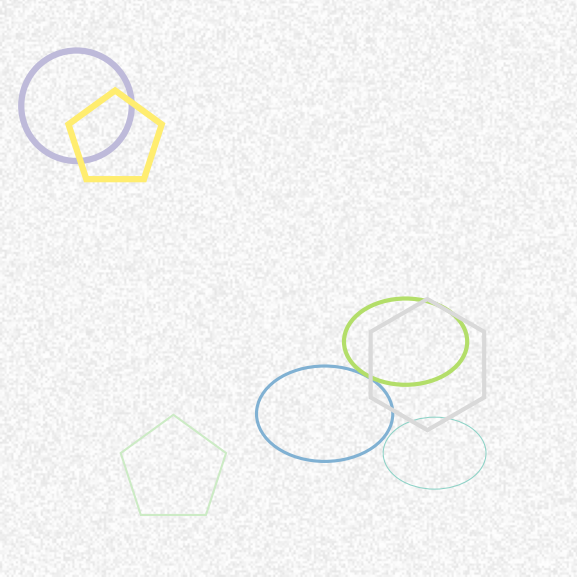[{"shape": "oval", "thickness": 0.5, "radius": 0.45, "center": [0.753, 0.214]}, {"shape": "circle", "thickness": 3, "radius": 0.48, "center": [0.132, 0.816]}, {"shape": "oval", "thickness": 1.5, "radius": 0.59, "center": [0.562, 0.283]}, {"shape": "oval", "thickness": 2, "radius": 0.53, "center": [0.702, 0.408]}, {"shape": "hexagon", "thickness": 2, "radius": 0.57, "center": [0.74, 0.368]}, {"shape": "pentagon", "thickness": 1, "radius": 0.48, "center": [0.3, 0.185]}, {"shape": "pentagon", "thickness": 3, "radius": 0.42, "center": [0.199, 0.758]}]